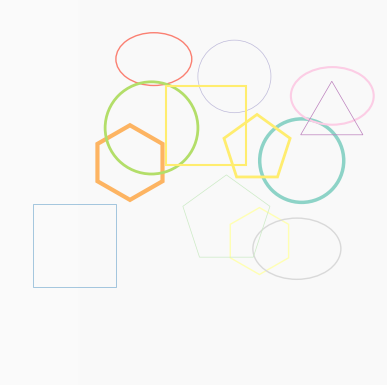[{"shape": "circle", "thickness": 2.5, "radius": 0.54, "center": [0.779, 0.583]}, {"shape": "hexagon", "thickness": 1, "radius": 0.43, "center": [0.67, 0.374]}, {"shape": "circle", "thickness": 0.5, "radius": 0.47, "center": [0.605, 0.802]}, {"shape": "oval", "thickness": 1, "radius": 0.49, "center": [0.397, 0.846]}, {"shape": "square", "thickness": 0.5, "radius": 0.54, "center": [0.192, 0.362]}, {"shape": "hexagon", "thickness": 3, "radius": 0.48, "center": [0.335, 0.578]}, {"shape": "circle", "thickness": 2, "radius": 0.6, "center": [0.391, 0.668]}, {"shape": "oval", "thickness": 1.5, "radius": 0.53, "center": [0.858, 0.751]}, {"shape": "oval", "thickness": 1, "radius": 0.57, "center": [0.766, 0.354]}, {"shape": "triangle", "thickness": 0.5, "radius": 0.46, "center": [0.856, 0.696]}, {"shape": "pentagon", "thickness": 0.5, "radius": 0.59, "center": [0.584, 0.428]}, {"shape": "square", "thickness": 1.5, "radius": 0.52, "center": [0.532, 0.675]}, {"shape": "pentagon", "thickness": 2, "radius": 0.45, "center": [0.663, 0.613]}]